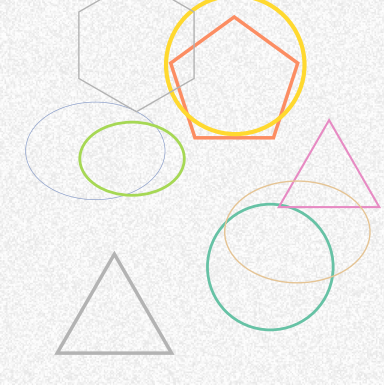[{"shape": "circle", "thickness": 2, "radius": 0.82, "center": [0.702, 0.306]}, {"shape": "pentagon", "thickness": 2.5, "radius": 0.87, "center": [0.608, 0.782]}, {"shape": "oval", "thickness": 0.5, "radius": 0.91, "center": [0.248, 0.608]}, {"shape": "triangle", "thickness": 1.5, "radius": 0.75, "center": [0.855, 0.537]}, {"shape": "oval", "thickness": 2, "radius": 0.68, "center": [0.343, 0.588]}, {"shape": "circle", "thickness": 3, "radius": 0.9, "center": [0.611, 0.831]}, {"shape": "oval", "thickness": 1, "radius": 0.94, "center": [0.772, 0.398]}, {"shape": "triangle", "thickness": 2.5, "radius": 0.86, "center": [0.297, 0.169]}, {"shape": "hexagon", "thickness": 1, "radius": 0.86, "center": [0.354, 0.883]}]